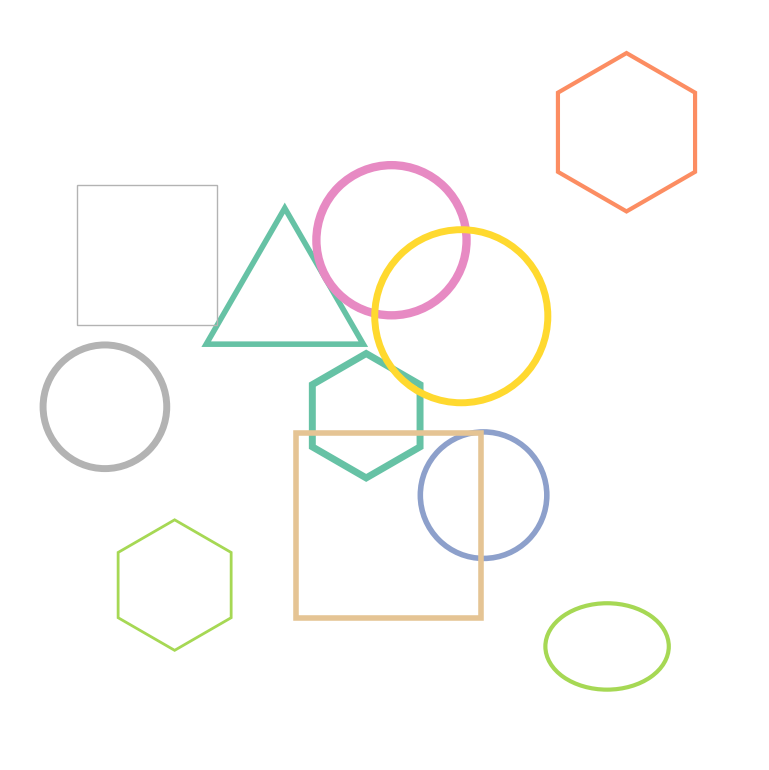[{"shape": "hexagon", "thickness": 2.5, "radius": 0.4, "center": [0.476, 0.46]}, {"shape": "triangle", "thickness": 2, "radius": 0.59, "center": [0.37, 0.612]}, {"shape": "hexagon", "thickness": 1.5, "radius": 0.51, "center": [0.814, 0.828]}, {"shape": "circle", "thickness": 2, "radius": 0.41, "center": [0.628, 0.357]}, {"shape": "circle", "thickness": 3, "radius": 0.49, "center": [0.508, 0.688]}, {"shape": "hexagon", "thickness": 1, "radius": 0.42, "center": [0.227, 0.24]}, {"shape": "oval", "thickness": 1.5, "radius": 0.4, "center": [0.788, 0.16]}, {"shape": "circle", "thickness": 2.5, "radius": 0.56, "center": [0.599, 0.589]}, {"shape": "square", "thickness": 2, "radius": 0.6, "center": [0.505, 0.318]}, {"shape": "square", "thickness": 0.5, "radius": 0.45, "center": [0.19, 0.668]}, {"shape": "circle", "thickness": 2.5, "radius": 0.4, "center": [0.136, 0.472]}]